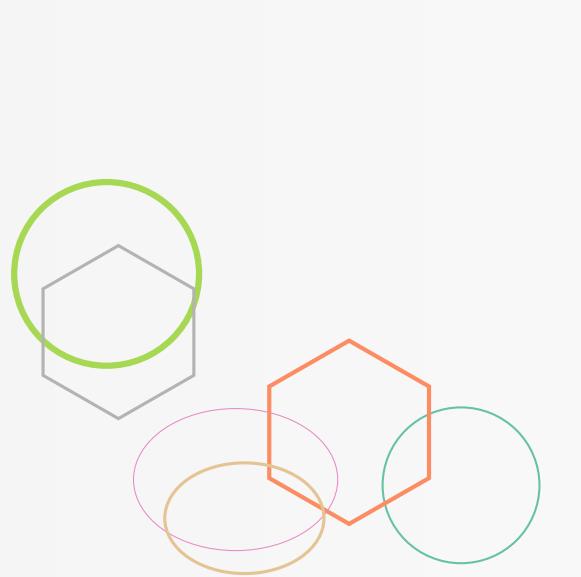[{"shape": "circle", "thickness": 1, "radius": 0.67, "center": [0.793, 0.159]}, {"shape": "hexagon", "thickness": 2, "radius": 0.79, "center": [0.601, 0.251]}, {"shape": "oval", "thickness": 0.5, "radius": 0.88, "center": [0.405, 0.169]}, {"shape": "circle", "thickness": 3, "radius": 0.8, "center": [0.183, 0.525]}, {"shape": "oval", "thickness": 1.5, "radius": 0.68, "center": [0.42, 0.102]}, {"shape": "hexagon", "thickness": 1.5, "radius": 0.75, "center": [0.204, 0.424]}]